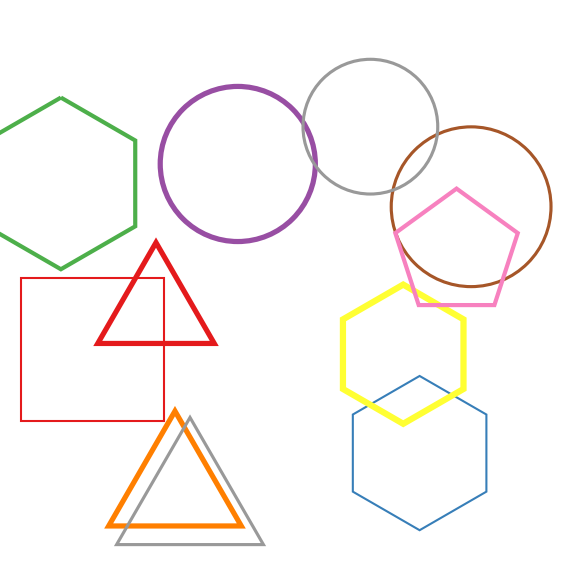[{"shape": "triangle", "thickness": 2.5, "radius": 0.58, "center": [0.27, 0.463]}, {"shape": "square", "thickness": 1, "radius": 0.62, "center": [0.161, 0.394]}, {"shape": "hexagon", "thickness": 1, "radius": 0.67, "center": [0.727, 0.215]}, {"shape": "hexagon", "thickness": 2, "radius": 0.74, "center": [0.105, 0.682]}, {"shape": "circle", "thickness": 2.5, "radius": 0.67, "center": [0.412, 0.715]}, {"shape": "triangle", "thickness": 2.5, "radius": 0.66, "center": [0.303, 0.155]}, {"shape": "hexagon", "thickness": 3, "radius": 0.6, "center": [0.698, 0.386]}, {"shape": "circle", "thickness": 1.5, "radius": 0.69, "center": [0.816, 0.641]}, {"shape": "pentagon", "thickness": 2, "radius": 0.56, "center": [0.791, 0.561]}, {"shape": "triangle", "thickness": 1.5, "radius": 0.73, "center": [0.329, 0.129]}, {"shape": "circle", "thickness": 1.5, "radius": 0.58, "center": [0.641, 0.78]}]